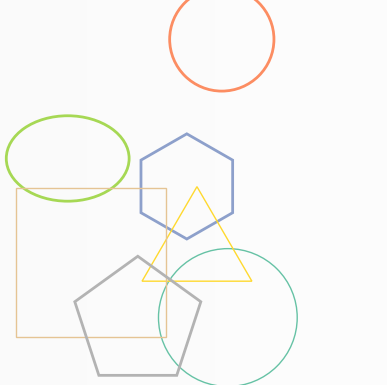[{"shape": "circle", "thickness": 1, "radius": 0.9, "center": [0.588, 0.175]}, {"shape": "circle", "thickness": 2, "radius": 0.67, "center": [0.572, 0.898]}, {"shape": "hexagon", "thickness": 2, "radius": 0.68, "center": [0.482, 0.516]}, {"shape": "oval", "thickness": 2, "radius": 0.79, "center": [0.175, 0.588]}, {"shape": "triangle", "thickness": 1, "radius": 0.82, "center": [0.508, 0.351]}, {"shape": "square", "thickness": 1, "radius": 0.97, "center": [0.234, 0.318]}, {"shape": "pentagon", "thickness": 2, "radius": 0.85, "center": [0.356, 0.163]}]